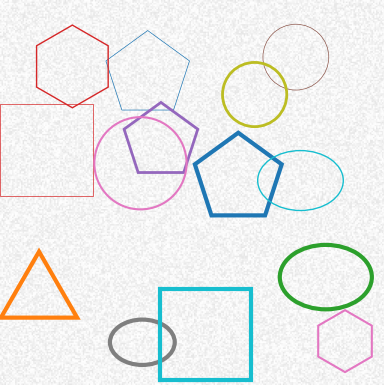[{"shape": "pentagon", "thickness": 0.5, "radius": 0.57, "center": [0.384, 0.807]}, {"shape": "pentagon", "thickness": 3, "radius": 0.59, "center": [0.619, 0.537]}, {"shape": "triangle", "thickness": 3, "radius": 0.57, "center": [0.101, 0.232]}, {"shape": "oval", "thickness": 3, "radius": 0.6, "center": [0.846, 0.28]}, {"shape": "square", "thickness": 0.5, "radius": 0.6, "center": [0.121, 0.61]}, {"shape": "hexagon", "thickness": 1, "radius": 0.54, "center": [0.188, 0.827]}, {"shape": "pentagon", "thickness": 2, "radius": 0.5, "center": [0.418, 0.633]}, {"shape": "circle", "thickness": 0.5, "radius": 0.43, "center": [0.768, 0.852]}, {"shape": "circle", "thickness": 1.5, "radius": 0.6, "center": [0.365, 0.576]}, {"shape": "hexagon", "thickness": 1.5, "radius": 0.4, "center": [0.896, 0.114]}, {"shape": "oval", "thickness": 3, "radius": 0.42, "center": [0.37, 0.111]}, {"shape": "circle", "thickness": 2, "radius": 0.42, "center": [0.661, 0.754]}, {"shape": "square", "thickness": 3, "radius": 0.59, "center": [0.534, 0.132]}, {"shape": "oval", "thickness": 1, "radius": 0.56, "center": [0.78, 0.531]}]